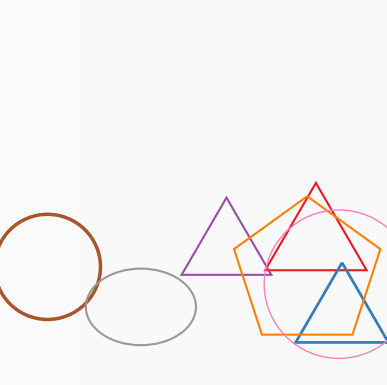[{"shape": "triangle", "thickness": 1.5, "radius": 0.76, "center": [0.815, 0.374]}, {"shape": "triangle", "thickness": 2, "radius": 0.69, "center": [0.883, 0.18]}, {"shape": "triangle", "thickness": 1.5, "radius": 0.67, "center": [0.584, 0.353]}, {"shape": "pentagon", "thickness": 1.5, "radius": 0.99, "center": [0.793, 0.291]}, {"shape": "circle", "thickness": 2.5, "radius": 0.68, "center": [0.123, 0.307]}, {"shape": "circle", "thickness": 1, "radius": 0.96, "center": [0.875, 0.262]}, {"shape": "oval", "thickness": 1.5, "radius": 0.71, "center": [0.364, 0.203]}]